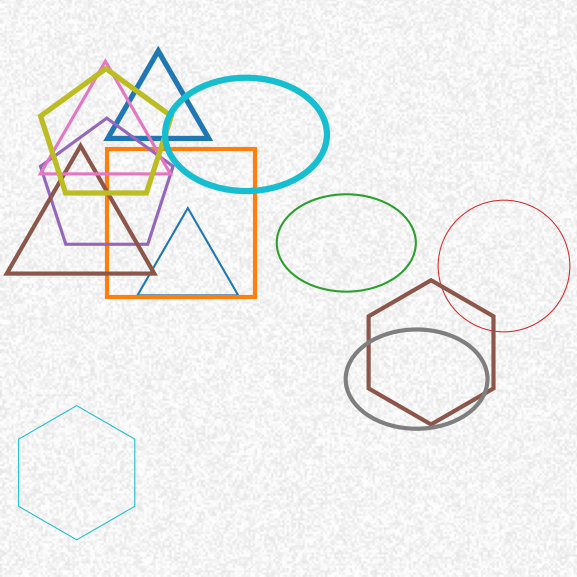[{"shape": "triangle", "thickness": 2.5, "radius": 0.51, "center": [0.274, 0.81]}, {"shape": "triangle", "thickness": 1, "radius": 0.5, "center": [0.325, 0.538]}, {"shape": "square", "thickness": 2, "radius": 0.64, "center": [0.313, 0.612]}, {"shape": "oval", "thickness": 1, "radius": 0.6, "center": [0.6, 0.578]}, {"shape": "circle", "thickness": 0.5, "radius": 0.57, "center": [0.873, 0.538]}, {"shape": "pentagon", "thickness": 1.5, "radius": 0.6, "center": [0.185, 0.674]}, {"shape": "triangle", "thickness": 2, "radius": 0.74, "center": [0.139, 0.599]}, {"shape": "hexagon", "thickness": 2, "radius": 0.62, "center": [0.746, 0.389]}, {"shape": "triangle", "thickness": 1.5, "radius": 0.65, "center": [0.182, 0.763]}, {"shape": "oval", "thickness": 2, "radius": 0.61, "center": [0.721, 0.343]}, {"shape": "pentagon", "thickness": 2.5, "radius": 0.6, "center": [0.183, 0.761]}, {"shape": "oval", "thickness": 3, "radius": 0.7, "center": [0.426, 0.766]}, {"shape": "hexagon", "thickness": 0.5, "radius": 0.58, "center": [0.133, 0.181]}]